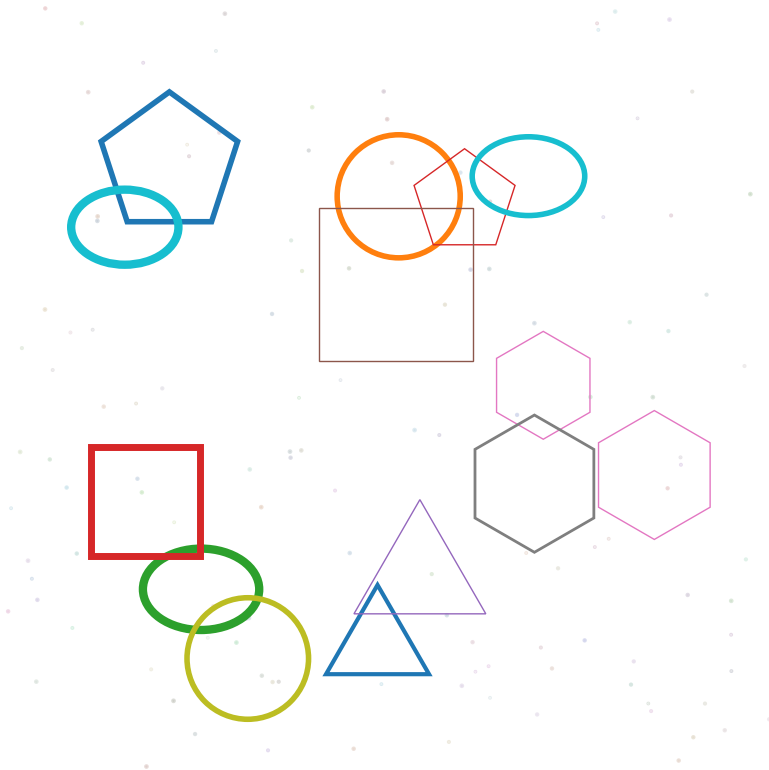[{"shape": "triangle", "thickness": 1.5, "radius": 0.39, "center": [0.49, 0.163]}, {"shape": "pentagon", "thickness": 2, "radius": 0.47, "center": [0.22, 0.787]}, {"shape": "circle", "thickness": 2, "radius": 0.4, "center": [0.518, 0.745]}, {"shape": "oval", "thickness": 3, "radius": 0.38, "center": [0.261, 0.235]}, {"shape": "square", "thickness": 2.5, "radius": 0.35, "center": [0.189, 0.349]}, {"shape": "pentagon", "thickness": 0.5, "radius": 0.34, "center": [0.603, 0.738]}, {"shape": "triangle", "thickness": 0.5, "radius": 0.49, "center": [0.545, 0.252]}, {"shape": "square", "thickness": 0.5, "radius": 0.5, "center": [0.514, 0.63]}, {"shape": "hexagon", "thickness": 0.5, "radius": 0.35, "center": [0.706, 0.5]}, {"shape": "hexagon", "thickness": 0.5, "radius": 0.42, "center": [0.85, 0.383]}, {"shape": "hexagon", "thickness": 1, "radius": 0.45, "center": [0.694, 0.372]}, {"shape": "circle", "thickness": 2, "radius": 0.39, "center": [0.322, 0.145]}, {"shape": "oval", "thickness": 3, "radius": 0.35, "center": [0.162, 0.705]}, {"shape": "oval", "thickness": 2, "radius": 0.37, "center": [0.686, 0.771]}]